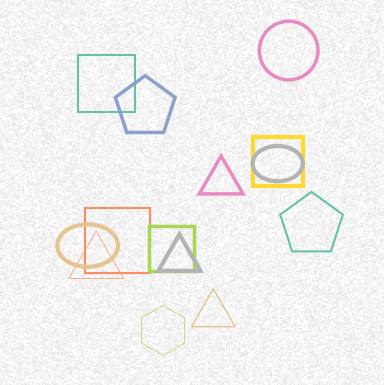[{"shape": "square", "thickness": 1.5, "radius": 0.37, "center": [0.276, 0.782]}, {"shape": "pentagon", "thickness": 1.5, "radius": 0.43, "center": [0.809, 0.416]}, {"shape": "triangle", "thickness": 0.5, "radius": 0.41, "center": [0.25, 0.318]}, {"shape": "square", "thickness": 1.5, "radius": 0.42, "center": [0.306, 0.376]}, {"shape": "pentagon", "thickness": 2.5, "radius": 0.41, "center": [0.377, 0.722]}, {"shape": "circle", "thickness": 2.5, "radius": 0.38, "center": [0.75, 0.869]}, {"shape": "triangle", "thickness": 2.5, "radius": 0.33, "center": [0.574, 0.529]}, {"shape": "hexagon", "thickness": 0.5, "radius": 0.32, "center": [0.424, 0.142]}, {"shape": "square", "thickness": 2.5, "radius": 0.29, "center": [0.446, 0.355]}, {"shape": "square", "thickness": 3, "radius": 0.32, "center": [0.722, 0.58]}, {"shape": "oval", "thickness": 3, "radius": 0.39, "center": [0.228, 0.362]}, {"shape": "triangle", "thickness": 1, "radius": 0.33, "center": [0.554, 0.184]}, {"shape": "oval", "thickness": 3, "radius": 0.33, "center": [0.721, 0.575]}, {"shape": "triangle", "thickness": 3, "radius": 0.32, "center": [0.466, 0.328]}]